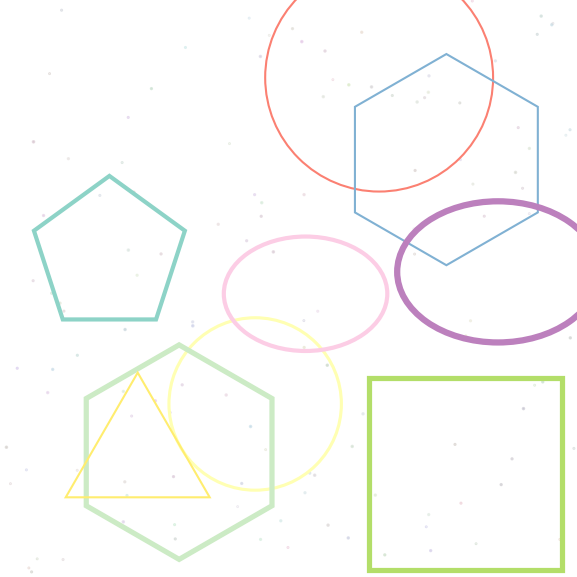[{"shape": "pentagon", "thickness": 2, "radius": 0.69, "center": [0.189, 0.557]}, {"shape": "circle", "thickness": 1.5, "radius": 0.75, "center": [0.442, 0.3]}, {"shape": "circle", "thickness": 1, "radius": 0.99, "center": [0.657, 0.865]}, {"shape": "hexagon", "thickness": 1, "radius": 0.91, "center": [0.773, 0.723]}, {"shape": "square", "thickness": 2.5, "radius": 0.83, "center": [0.807, 0.178]}, {"shape": "oval", "thickness": 2, "radius": 0.71, "center": [0.529, 0.49]}, {"shape": "oval", "thickness": 3, "radius": 0.87, "center": [0.862, 0.528]}, {"shape": "hexagon", "thickness": 2.5, "radius": 0.93, "center": [0.31, 0.216]}, {"shape": "triangle", "thickness": 1, "radius": 0.72, "center": [0.238, 0.21]}]